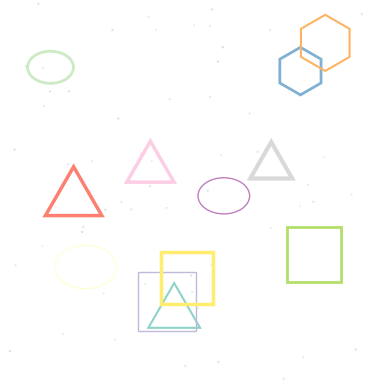[{"shape": "triangle", "thickness": 1.5, "radius": 0.39, "center": [0.452, 0.187]}, {"shape": "oval", "thickness": 0.5, "radius": 0.4, "center": [0.222, 0.306]}, {"shape": "square", "thickness": 1, "radius": 0.38, "center": [0.434, 0.217]}, {"shape": "triangle", "thickness": 2.5, "radius": 0.42, "center": [0.191, 0.482]}, {"shape": "hexagon", "thickness": 2, "radius": 0.31, "center": [0.78, 0.815]}, {"shape": "hexagon", "thickness": 1.5, "radius": 0.36, "center": [0.845, 0.889]}, {"shape": "square", "thickness": 2, "radius": 0.35, "center": [0.815, 0.339]}, {"shape": "triangle", "thickness": 2.5, "radius": 0.36, "center": [0.391, 0.562]}, {"shape": "triangle", "thickness": 3, "radius": 0.32, "center": [0.704, 0.568]}, {"shape": "oval", "thickness": 1, "radius": 0.34, "center": [0.581, 0.491]}, {"shape": "oval", "thickness": 2, "radius": 0.3, "center": [0.131, 0.825]}, {"shape": "square", "thickness": 2.5, "radius": 0.34, "center": [0.486, 0.278]}]